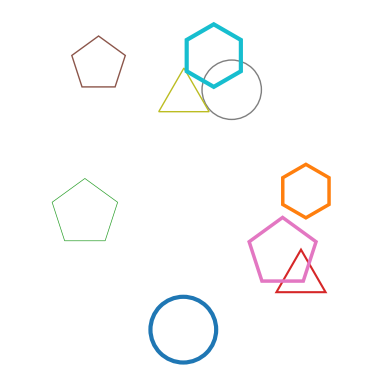[{"shape": "circle", "thickness": 3, "radius": 0.43, "center": [0.476, 0.144]}, {"shape": "hexagon", "thickness": 2.5, "radius": 0.35, "center": [0.795, 0.504]}, {"shape": "pentagon", "thickness": 0.5, "radius": 0.45, "center": [0.22, 0.447]}, {"shape": "triangle", "thickness": 1.5, "radius": 0.37, "center": [0.782, 0.278]}, {"shape": "pentagon", "thickness": 1, "radius": 0.37, "center": [0.256, 0.833]}, {"shape": "pentagon", "thickness": 2.5, "radius": 0.46, "center": [0.734, 0.344]}, {"shape": "circle", "thickness": 1, "radius": 0.39, "center": [0.602, 0.767]}, {"shape": "triangle", "thickness": 1, "radius": 0.38, "center": [0.478, 0.748]}, {"shape": "hexagon", "thickness": 3, "radius": 0.41, "center": [0.555, 0.856]}]